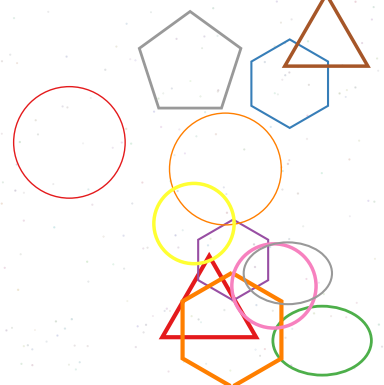[{"shape": "circle", "thickness": 1, "radius": 0.72, "center": [0.18, 0.63]}, {"shape": "triangle", "thickness": 3, "radius": 0.7, "center": [0.543, 0.194]}, {"shape": "hexagon", "thickness": 1.5, "radius": 0.57, "center": [0.752, 0.783]}, {"shape": "oval", "thickness": 2, "radius": 0.64, "center": [0.837, 0.115]}, {"shape": "hexagon", "thickness": 1.5, "radius": 0.52, "center": [0.606, 0.325]}, {"shape": "hexagon", "thickness": 3, "radius": 0.74, "center": [0.603, 0.143]}, {"shape": "circle", "thickness": 1, "radius": 0.73, "center": [0.585, 0.561]}, {"shape": "circle", "thickness": 2.5, "radius": 0.52, "center": [0.504, 0.419]}, {"shape": "triangle", "thickness": 2.5, "radius": 0.62, "center": [0.848, 0.891]}, {"shape": "circle", "thickness": 2.5, "radius": 0.55, "center": [0.712, 0.257]}, {"shape": "pentagon", "thickness": 2, "radius": 0.69, "center": [0.494, 0.831]}, {"shape": "oval", "thickness": 1.5, "radius": 0.57, "center": [0.748, 0.29]}]